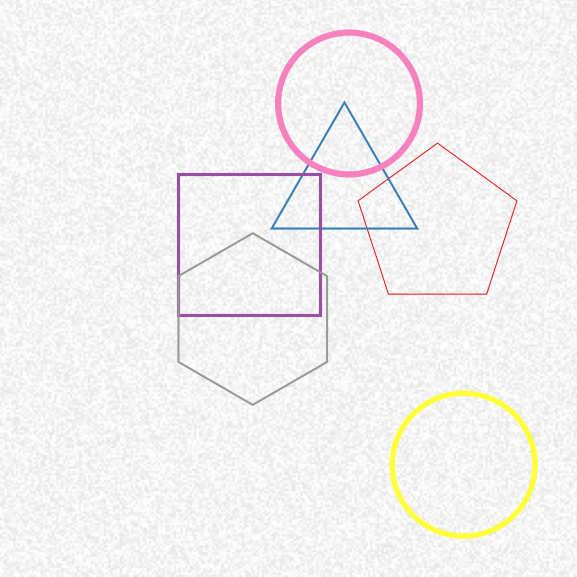[{"shape": "pentagon", "thickness": 0.5, "radius": 0.72, "center": [0.758, 0.607]}, {"shape": "triangle", "thickness": 1, "radius": 0.73, "center": [0.596, 0.676]}, {"shape": "square", "thickness": 1.5, "radius": 0.61, "center": [0.431, 0.576]}, {"shape": "circle", "thickness": 2.5, "radius": 0.62, "center": [0.803, 0.194]}, {"shape": "circle", "thickness": 3, "radius": 0.61, "center": [0.604, 0.82]}, {"shape": "hexagon", "thickness": 1, "radius": 0.74, "center": [0.438, 0.447]}]